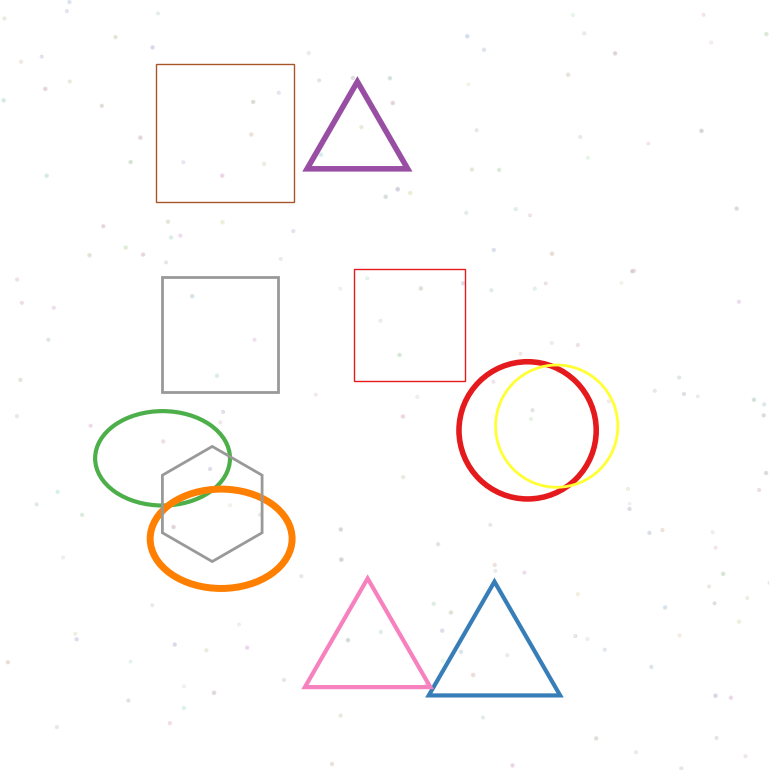[{"shape": "square", "thickness": 0.5, "radius": 0.36, "center": [0.532, 0.578]}, {"shape": "circle", "thickness": 2, "radius": 0.45, "center": [0.685, 0.441]}, {"shape": "triangle", "thickness": 1.5, "radius": 0.49, "center": [0.642, 0.146]}, {"shape": "oval", "thickness": 1.5, "radius": 0.44, "center": [0.211, 0.405]}, {"shape": "triangle", "thickness": 2, "radius": 0.38, "center": [0.464, 0.818]}, {"shape": "oval", "thickness": 2.5, "radius": 0.46, "center": [0.287, 0.3]}, {"shape": "circle", "thickness": 1, "radius": 0.4, "center": [0.723, 0.447]}, {"shape": "square", "thickness": 0.5, "radius": 0.45, "center": [0.292, 0.827]}, {"shape": "triangle", "thickness": 1.5, "radius": 0.47, "center": [0.477, 0.155]}, {"shape": "hexagon", "thickness": 1, "radius": 0.37, "center": [0.276, 0.345]}, {"shape": "square", "thickness": 1, "radius": 0.37, "center": [0.286, 0.566]}]